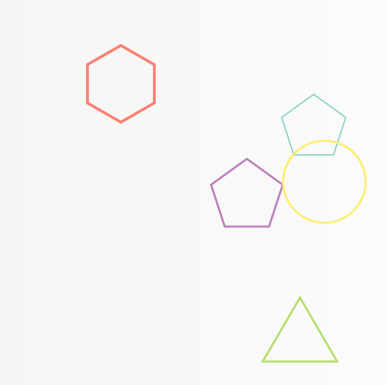[{"shape": "pentagon", "thickness": 1, "radius": 0.44, "center": [0.809, 0.668]}, {"shape": "hexagon", "thickness": 2, "radius": 0.5, "center": [0.312, 0.782]}, {"shape": "triangle", "thickness": 1.5, "radius": 0.55, "center": [0.774, 0.116]}, {"shape": "pentagon", "thickness": 1.5, "radius": 0.49, "center": [0.637, 0.49]}, {"shape": "circle", "thickness": 1.5, "radius": 0.53, "center": [0.837, 0.528]}]